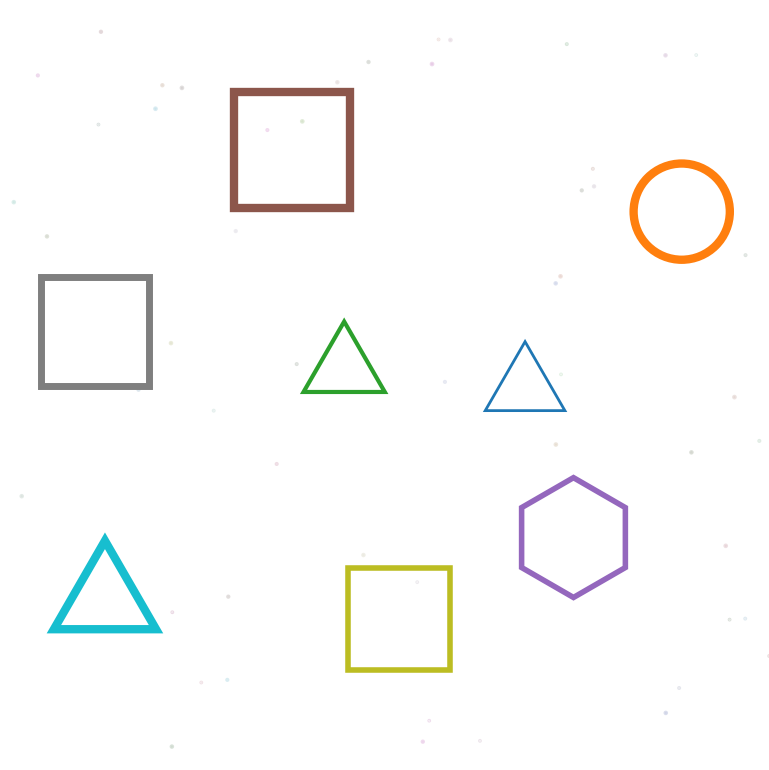[{"shape": "triangle", "thickness": 1, "radius": 0.3, "center": [0.682, 0.497]}, {"shape": "circle", "thickness": 3, "radius": 0.31, "center": [0.885, 0.725]}, {"shape": "triangle", "thickness": 1.5, "radius": 0.3, "center": [0.447, 0.521]}, {"shape": "hexagon", "thickness": 2, "radius": 0.39, "center": [0.745, 0.302]}, {"shape": "square", "thickness": 3, "radius": 0.38, "center": [0.38, 0.805]}, {"shape": "square", "thickness": 2.5, "radius": 0.35, "center": [0.123, 0.569]}, {"shape": "square", "thickness": 2, "radius": 0.33, "center": [0.518, 0.196]}, {"shape": "triangle", "thickness": 3, "radius": 0.38, "center": [0.136, 0.221]}]